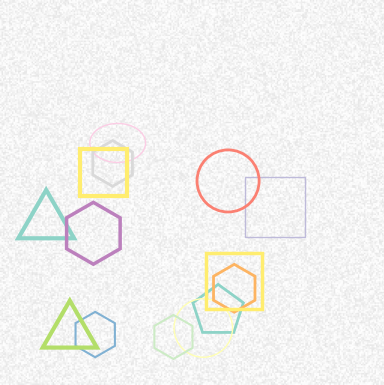[{"shape": "pentagon", "thickness": 2, "radius": 0.34, "center": [0.567, 0.192]}, {"shape": "triangle", "thickness": 3, "radius": 0.42, "center": [0.12, 0.423]}, {"shape": "circle", "thickness": 1, "radius": 0.38, "center": [0.528, 0.148]}, {"shape": "square", "thickness": 1, "radius": 0.39, "center": [0.715, 0.462]}, {"shape": "circle", "thickness": 2, "radius": 0.4, "center": [0.592, 0.53]}, {"shape": "hexagon", "thickness": 1.5, "radius": 0.3, "center": [0.247, 0.131]}, {"shape": "hexagon", "thickness": 2, "radius": 0.31, "center": [0.608, 0.251]}, {"shape": "triangle", "thickness": 3, "radius": 0.41, "center": [0.181, 0.138]}, {"shape": "oval", "thickness": 1, "radius": 0.36, "center": [0.306, 0.629]}, {"shape": "hexagon", "thickness": 2, "radius": 0.3, "center": [0.293, 0.576]}, {"shape": "hexagon", "thickness": 2.5, "radius": 0.4, "center": [0.243, 0.394]}, {"shape": "hexagon", "thickness": 1.5, "radius": 0.29, "center": [0.45, 0.125]}, {"shape": "square", "thickness": 3, "radius": 0.3, "center": [0.269, 0.551]}, {"shape": "square", "thickness": 2.5, "radius": 0.36, "center": [0.608, 0.27]}]